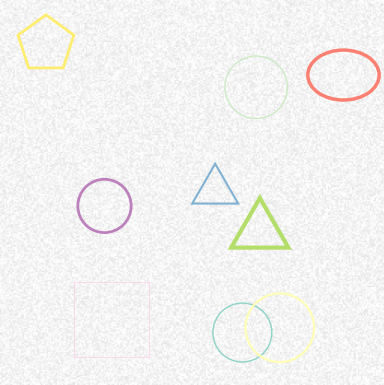[{"shape": "circle", "thickness": 1, "radius": 0.38, "center": [0.63, 0.136]}, {"shape": "circle", "thickness": 1.5, "radius": 0.45, "center": [0.727, 0.149]}, {"shape": "oval", "thickness": 2.5, "radius": 0.46, "center": [0.892, 0.805]}, {"shape": "triangle", "thickness": 1.5, "radius": 0.34, "center": [0.559, 0.506]}, {"shape": "triangle", "thickness": 3, "radius": 0.43, "center": [0.675, 0.4]}, {"shape": "square", "thickness": 0.5, "radius": 0.48, "center": [0.289, 0.171]}, {"shape": "circle", "thickness": 2, "radius": 0.35, "center": [0.271, 0.465]}, {"shape": "circle", "thickness": 1, "radius": 0.41, "center": [0.665, 0.773]}, {"shape": "pentagon", "thickness": 2, "radius": 0.38, "center": [0.119, 0.885]}]